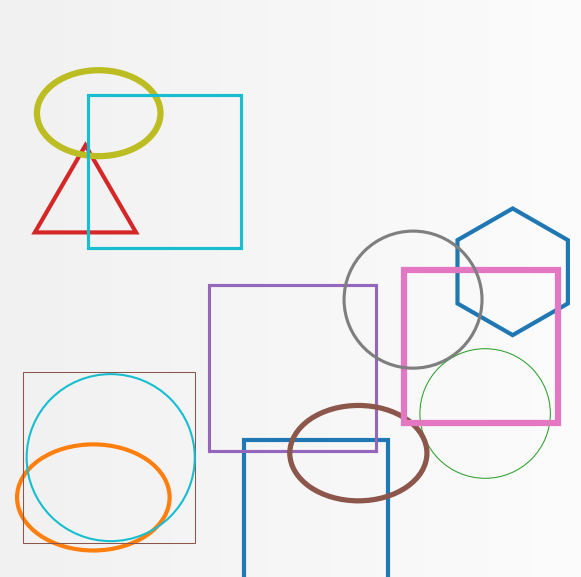[{"shape": "square", "thickness": 2, "radius": 0.62, "center": [0.544, 0.114]}, {"shape": "hexagon", "thickness": 2, "radius": 0.55, "center": [0.882, 0.528]}, {"shape": "oval", "thickness": 2, "radius": 0.66, "center": [0.161, 0.138]}, {"shape": "circle", "thickness": 0.5, "radius": 0.56, "center": [0.835, 0.283]}, {"shape": "triangle", "thickness": 2, "radius": 0.5, "center": [0.147, 0.647]}, {"shape": "square", "thickness": 1.5, "radius": 0.72, "center": [0.503, 0.362]}, {"shape": "oval", "thickness": 2.5, "radius": 0.59, "center": [0.617, 0.214]}, {"shape": "square", "thickness": 0.5, "radius": 0.74, "center": [0.188, 0.207]}, {"shape": "square", "thickness": 3, "radius": 0.66, "center": [0.827, 0.399]}, {"shape": "circle", "thickness": 1.5, "radius": 0.59, "center": [0.711, 0.48]}, {"shape": "oval", "thickness": 3, "radius": 0.53, "center": [0.17, 0.803]}, {"shape": "square", "thickness": 1.5, "radius": 0.66, "center": [0.283, 0.702]}, {"shape": "circle", "thickness": 1, "radius": 0.72, "center": [0.19, 0.207]}]